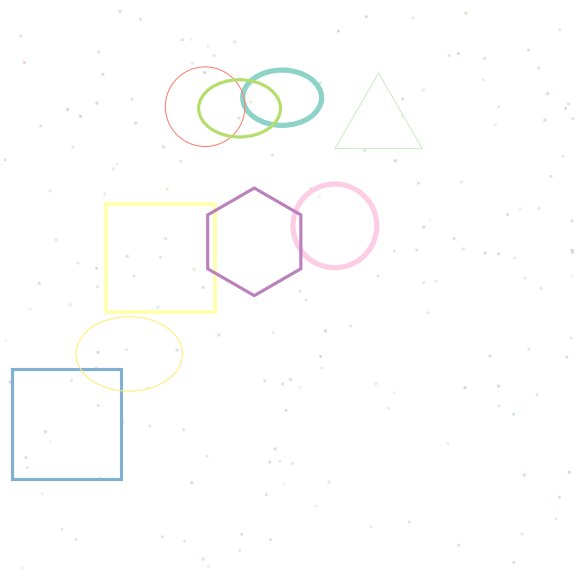[{"shape": "oval", "thickness": 2.5, "radius": 0.34, "center": [0.489, 0.83]}, {"shape": "square", "thickness": 2, "radius": 0.47, "center": [0.278, 0.553]}, {"shape": "circle", "thickness": 0.5, "radius": 0.34, "center": [0.355, 0.814]}, {"shape": "square", "thickness": 1.5, "radius": 0.47, "center": [0.115, 0.265]}, {"shape": "oval", "thickness": 1.5, "radius": 0.35, "center": [0.415, 0.812]}, {"shape": "circle", "thickness": 2.5, "radius": 0.36, "center": [0.58, 0.608]}, {"shape": "hexagon", "thickness": 1.5, "radius": 0.47, "center": [0.44, 0.58]}, {"shape": "triangle", "thickness": 0.5, "radius": 0.44, "center": [0.656, 0.785]}, {"shape": "oval", "thickness": 0.5, "radius": 0.46, "center": [0.224, 0.386]}]